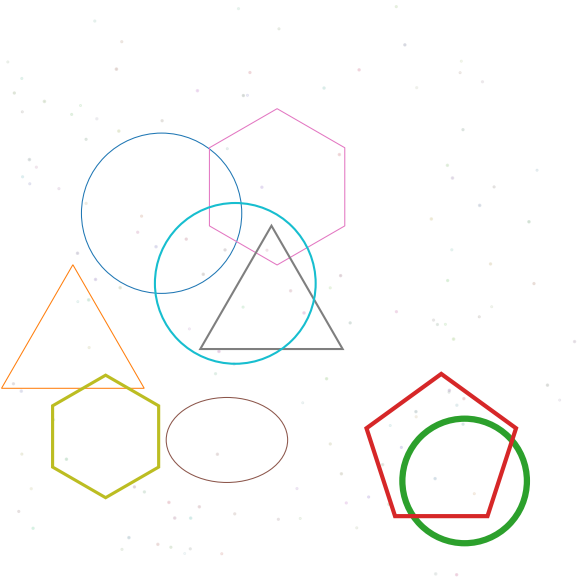[{"shape": "circle", "thickness": 0.5, "radius": 0.69, "center": [0.28, 0.63]}, {"shape": "triangle", "thickness": 0.5, "radius": 0.71, "center": [0.126, 0.398]}, {"shape": "circle", "thickness": 3, "radius": 0.54, "center": [0.805, 0.166]}, {"shape": "pentagon", "thickness": 2, "radius": 0.68, "center": [0.764, 0.216]}, {"shape": "oval", "thickness": 0.5, "radius": 0.53, "center": [0.393, 0.237]}, {"shape": "hexagon", "thickness": 0.5, "radius": 0.68, "center": [0.48, 0.676]}, {"shape": "triangle", "thickness": 1, "radius": 0.71, "center": [0.47, 0.466]}, {"shape": "hexagon", "thickness": 1.5, "radius": 0.53, "center": [0.183, 0.243]}, {"shape": "circle", "thickness": 1, "radius": 0.7, "center": [0.407, 0.508]}]